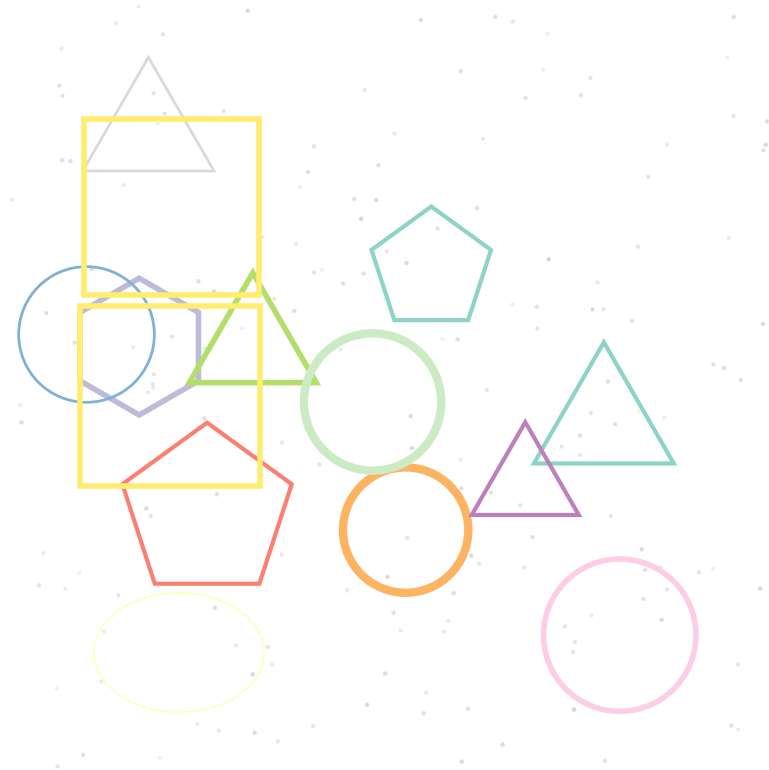[{"shape": "triangle", "thickness": 1.5, "radius": 0.52, "center": [0.784, 0.451]}, {"shape": "pentagon", "thickness": 1.5, "radius": 0.41, "center": [0.56, 0.65]}, {"shape": "oval", "thickness": 0.5, "radius": 0.55, "center": [0.232, 0.153]}, {"shape": "hexagon", "thickness": 2, "radius": 0.44, "center": [0.181, 0.55]}, {"shape": "pentagon", "thickness": 1.5, "radius": 0.58, "center": [0.269, 0.335]}, {"shape": "circle", "thickness": 1, "radius": 0.44, "center": [0.112, 0.566]}, {"shape": "circle", "thickness": 3, "radius": 0.41, "center": [0.527, 0.312]}, {"shape": "triangle", "thickness": 2, "radius": 0.48, "center": [0.328, 0.551]}, {"shape": "circle", "thickness": 2, "radius": 0.49, "center": [0.805, 0.175]}, {"shape": "triangle", "thickness": 1, "radius": 0.49, "center": [0.193, 0.827]}, {"shape": "triangle", "thickness": 1.5, "radius": 0.4, "center": [0.682, 0.371]}, {"shape": "circle", "thickness": 3, "radius": 0.45, "center": [0.484, 0.478]}, {"shape": "square", "thickness": 2, "radius": 0.58, "center": [0.221, 0.486]}, {"shape": "square", "thickness": 2, "radius": 0.57, "center": [0.223, 0.731]}]